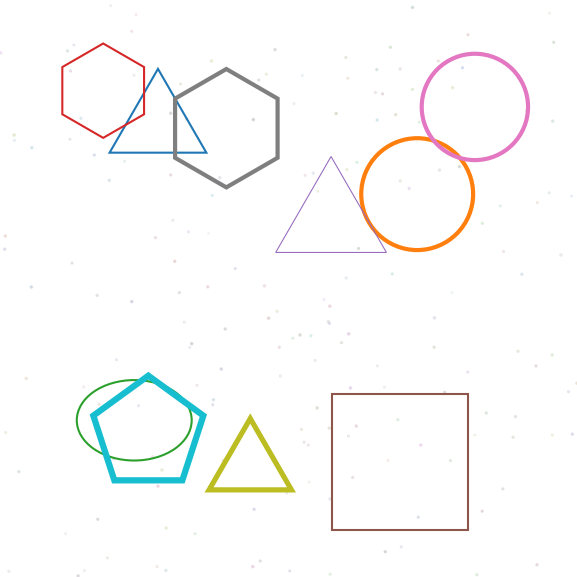[{"shape": "triangle", "thickness": 1, "radius": 0.48, "center": [0.274, 0.783]}, {"shape": "circle", "thickness": 2, "radius": 0.48, "center": [0.722, 0.663]}, {"shape": "oval", "thickness": 1, "radius": 0.5, "center": [0.232, 0.271]}, {"shape": "hexagon", "thickness": 1, "radius": 0.41, "center": [0.179, 0.842]}, {"shape": "triangle", "thickness": 0.5, "radius": 0.55, "center": [0.573, 0.617]}, {"shape": "square", "thickness": 1, "radius": 0.59, "center": [0.693, 0.199]}, {"shape": "circle", "thickness": 2, "radius": 0.46, "center": [0.822, 0.814]}, {"shape": "hexagon", "thickness": 2, "radius": 0.51, "center": [0.392, 0.777]}, {"shape": "triangle", "thickness": 2.5, "radius": 0.41, "center": [0.433, 0.192]}, {"shape": "pentagon", "thickness": 3, "radius": 0.5, "center": [0.257, 0.248]}]